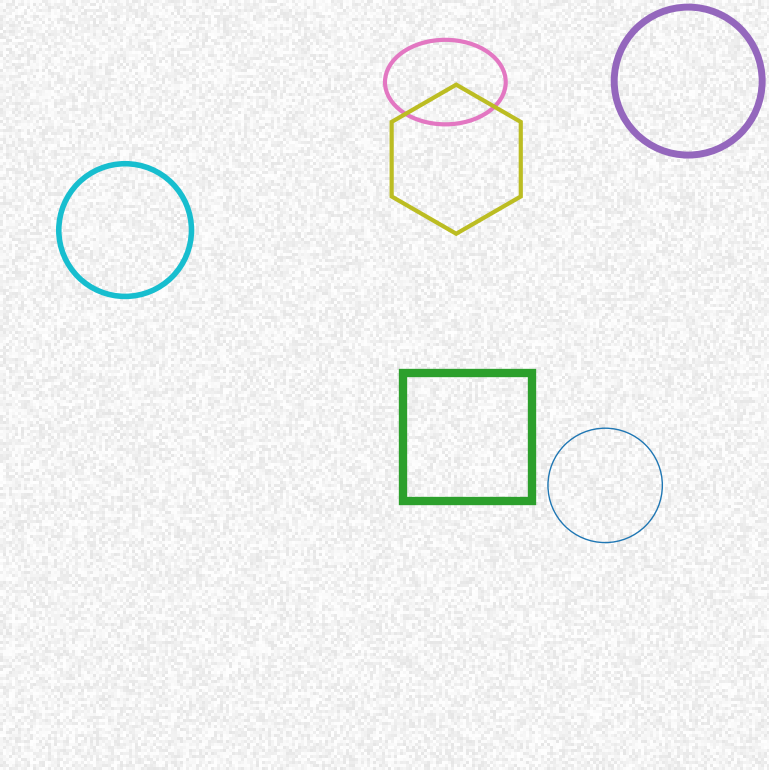[{"shape": "circle", "thickness": 0.5, "radius": 0.37, "center": [0.786, 0.37]}, {"shape": "square", "thickness": 3, "radius": 0.42, "center": [0.607, 0.432]}, {"shape": "circle", "thickness": 2.5, "radius": 0.48, "center": [0.894, 0.895]}, {"shape": "oval", "thickness": 1.5, "radius": 0.39, "center": [0.578, 0.893]}, {"shape": "hexagon", "thickness": 1.5, "radius": 0.48, "center": [0.592, 0.793]}, {"shape": "circle", "thickness": 2, "radius": 0.43, "center": [0.163, 0.701]}]